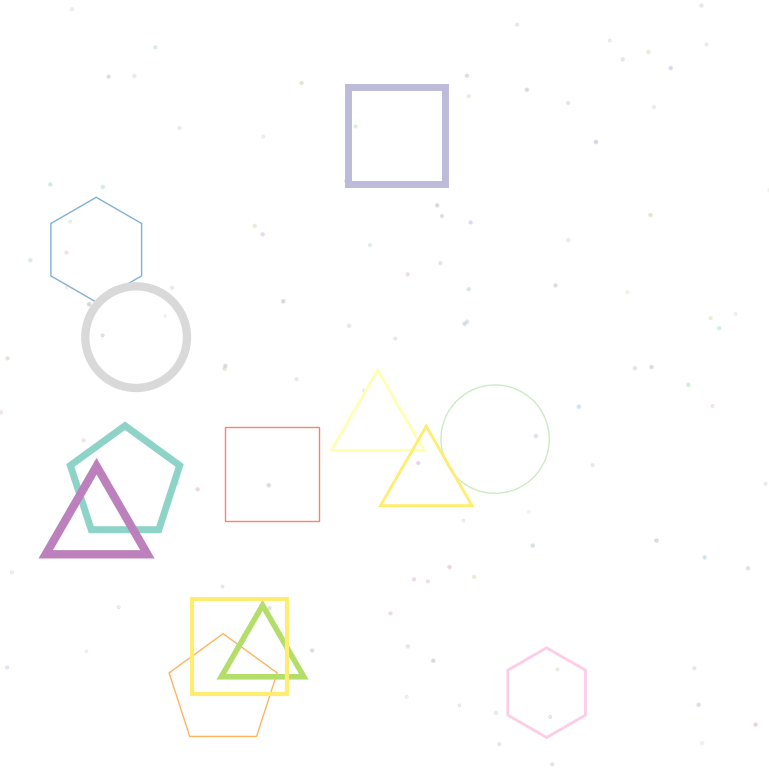[{"shape": "pentagon", "thickness": 2.5, "radius": 0.37, "center": [0.162, 0.372]}, {"shape": "triangle", "thickness": 1, "radius": 0.35, "center": [0.49, 0.45]}, {"shape": "square", "thickness": 2.5, "radius": 0.31, "center": [0.515, 0.824]}, {"shape": "square", "thickness": 0.5, "radius": 0.31, "center": [0.353, 0.384]}, {"shape": "hexagon", "thickness": 0.5, "radius": 0.34, "center": [0.125, 0.676]}, {"shape": "pentagon", "thickness": 0.5, "radius": 0.37, "center": [0.29, 0.103]}, {"shape": "triangle", "thickness": 2, "radius": 0.31, "center": [0.341, 0.152]}, {"shape": "hexagon", "thickness": 1, "radius": 0.29, "center": [0.71, 0.1]}, {"shape": "circle", "thickness": 3, "radius": 0.33, "center": [0.177, 0.562]}, {"shape": "triangle", "thickness": 3, "radius": 0.38, "center": [0.125, 0.318]}, {"shape": "circle", "thickness": 0.5, "radius": 0.35, "center": [0.643, 0.43]}, {"shape": "square", "thickness": 1.5, "radius": 0.31, "center": [0.311, 0.161]}, {"shape": "triangle", "thickness": 1, "radius": 0.34, "center": [0.554, 0.378]}]